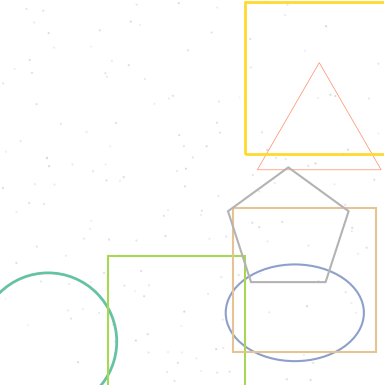[{"shape": "circle", "thickness": 2, "radius": 0.89, "center": [0.125, 0.113]}, {"shape": "triangle", "thickness": 0.5, "radius": 0.93, "center": [0.829, 0.652]}, {"shape": "oval", "thickness": 1.5, "radius": 0.9, "center": [0.766, 0.188]}, {"shape": "square", "thickness": 1.5, "radius": 0.89, "center": [0.458, 0.158]}, {"shape": "square", "thickness": 2, "radius": 0.99, "center": [0.835, 0.799]}, {"shape": "square", "thickness": 1.5, "radius": 0.93, "center": [0.791, 0.272]}, {"shape": "pentagon", "thickness": 1.5, "radius": 0.82, "center": [0.749, 0.401]}]